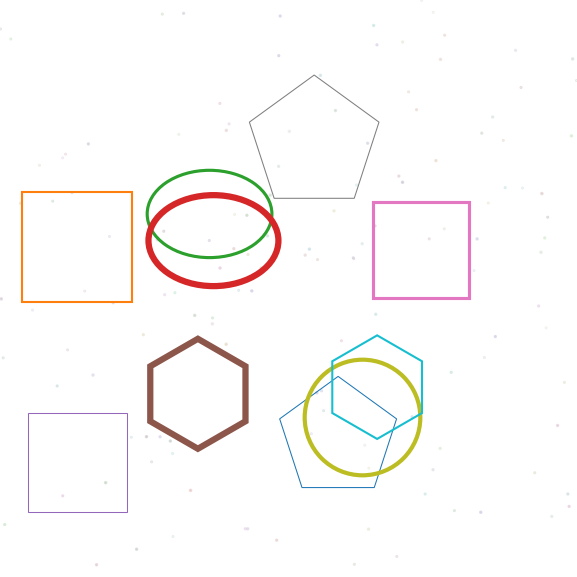[{"shape": "pentagon", "thickness": 0.5, "radius": 0.53, "center": [0.585, 0.241]}, {"shape": "square", "thickness": 1, "radius": 0.48, "center": [0.133, 0.571]}, {"shape": "oval", "thickness": 1.5, "radius": 0.54, "center": [0.363, 0.629]}, {"shape": "oval", "thickness": 3, "radius": 0.56, "center": [0.37, 0.582]}, {"shape": "square", "thickness": 0.5, "radius": 0.43, "center": [0.134, 0.199]}, {"shape": "hexagon", "thickness": 3, "radius": 0.48, "center": [0.343, 0.317]}, {"shape": "square", "thickness": 1.5, "radius": 0.42, "center": [0.729, 0.566]}, {"shape": "pentagon", "thickness": 0.5, "radius": 0.59, "center": [0.544, 0.751]}, {"shape": "circle", "thickness": 2, "radius": 0.5, "center": [0.628, 0.276]}, {"shape": "hexagon", "thickness": 1, "radius": 0.45, "center": [0.653, 0.329]}]